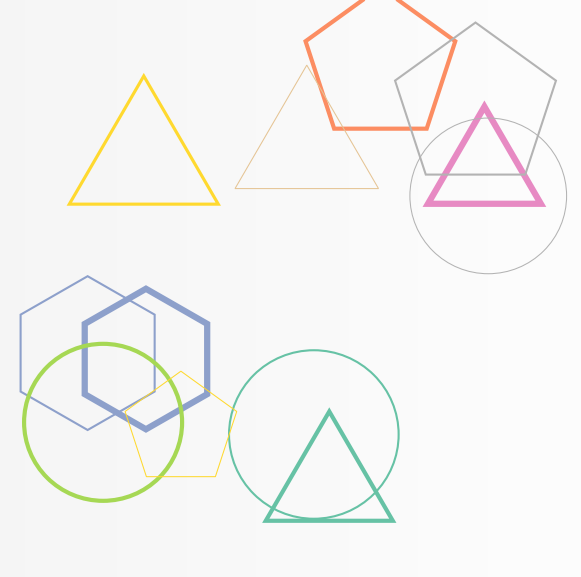[{"shape": "circle", "thickness": 1, "radius": 0.73, "center": [0.54, 0.247]}, {"shape": "triangle", "thickness": 2, "radius": 0.63, "center": [0.567, 0.16]}, {"shape": "pentagon", "thickness": 2, "radius": 0.68, "center": [0.654, 0.886]}, {"shape": "hexagon", "thickness": 1, "radius": 0.67, "center": [0.151, 0.388]}, {"shape": "hexagon", "thickness": 3, "radius": 0.61, "center": [0.251, 0.377]}, {"shape": "triangle", "thickness": 3, "radius": 0.56, "center": [0.833, 0.702]}, {"shape": "circle", "thickness": 2, "radius": 0.68, "center": [0.177, 0.268]}, {"shape": "triangle", "thickness": 1.5, "radius": 0.74, "center": [0.247, 0.72]}, {"shape": "pentagon", "thickness": 0.5, "radius": 0.5, "center": [0.311, 0.255]}, {"shape": "triangle", "thickness": 0.5, "radius": 0.71, "center": [0.528, 0.744]}, {"shape": "pentagon", "thickness": 1, "radius": 0.73, "center": [0.818, 0.815]}, {"shape": "circle", "thickness": 0.5, "radius": 0.67, "center": [0.84, 0.66]}]